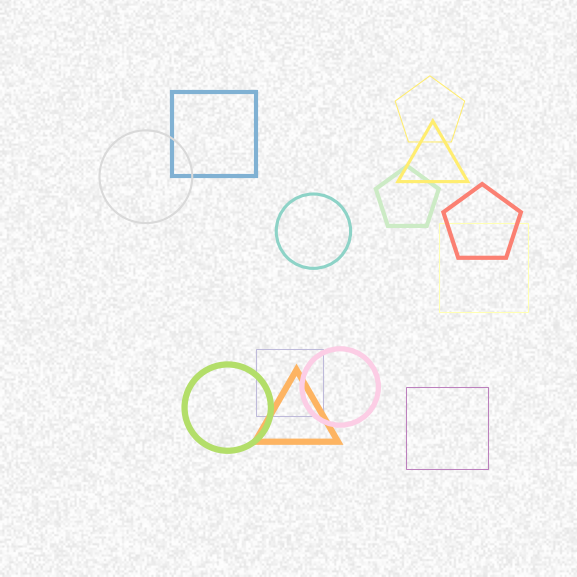[{"shape": "circle", "thickness": 1.5, "radius": 0.32, "center": [0.543, 0.599]}, {"shape": "square", "thickness": 0.5, "radius": 0.38, "center": [0.837, 0.535]}, {"shape": "square", "thickness": 0.5, "radius": 0.29, "center": [0.501, 0.336]}, {"shape": "pentagon", "thickness": 2, "radius": 0.35, "center": [0.835, 0.61]}, {"shape": "square", "thickness": 2, "radius": 0.36, "center": [0.37, 0.768]}, {"shape": "triangle", "thickness": 3, "radius": 0.41, "center": [0.513, 0.276]}, {"shape": "circle", "thickness": 3, "radius": 0.37, "center": [0.394, 0.293]}, {"shape": "circle", "thickness": 2.5, "radius": 0.33, "center": [0.589, 0.329]}, {"shape": "circle", "thickness": 1, "radius": 0.4, "center": [0.253, 0.693]}, {"shape": "square", "thickness": 0.5, "radius": 0.36, "center": [0.774, 0.258]}, {"shape": "pentagon", "thickness": 2, "radius": 0.29, "center": [0.705, 0.654]}, {"shape": "triangle", "thickness": 1.5, "radius": 0.35, "center": [0.749, 0.72]}, {"shape": "pentagon", "thickness": 0.5, "radius": 0.32, "center": [0.744, 0.805]}]